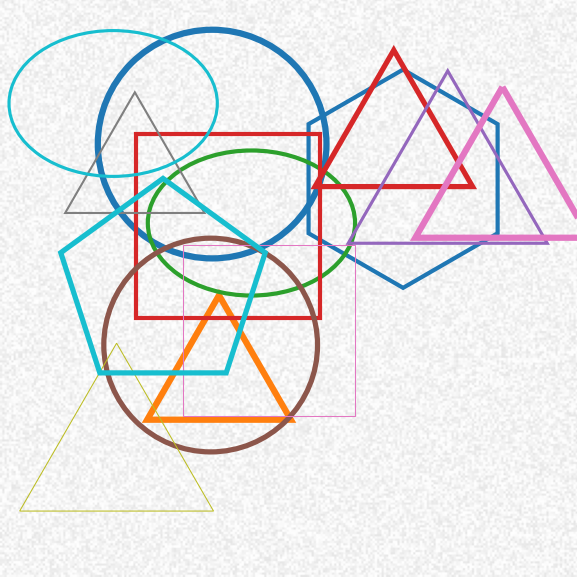[{"shape": "hexagon", "thickness": 2, "radius": 0.95, "center": [0.698, 0.69]}, {"shape": "circle", "thickness": 3, "radius": 0.99, "center": [0.367, 0.75]}, {"shape": "triangle", "thickness": 3, "radius": 0.72, "center": [0.379, 0.344]}, {"shape": "oval", "thickness": 2, "radius": 0.9, "center": [0.435, 0.613]}, {"shape": "triangle", "thickness": 2.5, "radius": 0.79, "center": [0.682, 0.755]}, {"shape": "square", "thickness": 2, "radius": 0.8, "center": [0.395, 0.607]}, {"shape": "triangle", "thickness": 1.5, "radius": 0.99, "center": [0.775, 0.677]}, {"shape": "circle", "thickness": 2.5, "radius": 0.93, "center": [0.365, 0.402]}, {"shape": "square", "thickness": 0.5, "radius": 0.74, "center": [0.466, 0.427]}, {"shape": "triangle", "thickness": 3, "radius": 0.87, "center": [0.87, 0.675]}, {"shape": "triangle", "thickness": 1, "radius": 0.7, "center": [0.233, 0.7]}, {"shape": "triangle", "thickness": 0.5, "radius": 0.97, "center": [0.202, 0.211]}, {"shape": "oval", "thickness": 1.5, "radius": 0.9, "center": [0.196, 0.82]}, {"shape": "pentagon", "thickness": 2.5, "radius": 0.93, "center": [0.282, 0.504]}]